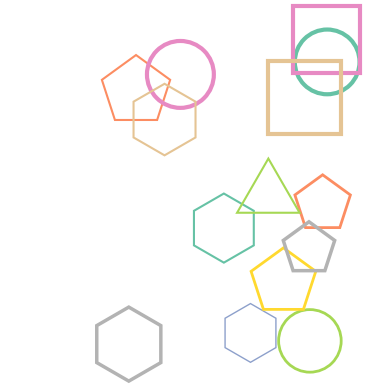[{"shape": "circle", "thickness": 3, "radius": 0.42, "center": [0.85, 0.839]}, {"shape": "hexagon", "thickness": 1.5, "radius": 0.45, "center": [0.581, 0.408]}, {"shape": "pentagon", "thickness": 1.5, "radius": 0.47, "center": [0.353, 0.764]}, {"shape": "pentagon", "thickness": 2, "radius": 0.38, "center": [0.838, 0.47]}, {"shape": "hexagon", "thickness": 1, "radius": 0.38, "center": [0.651, 0.135]}, {"shape": "circle", "thickness": 3, "radius": 0.43, "center": [0.469, 0.807]}, {"shape": "square", "thickness": 3, "radius": 0.44, "center": [0.848, 0.897]}, {"shape": "triangle", "thickness": 1.5, "radius": 0.47, "center": [0.697, 0.494]}, {"shape": "circle", "thickness": 2, "radius": 0.41, "center": [0.805, 0.115]}, {"shape": "pentagon", "thickness": 2, "radius": 0.44, "center": [0.736, 0.268]}, {"shape": "square", "thickness": 3, "radius": 0.48, "center": [0.792, 0.746]}, {"shape": "hexagon", "thickness": 1.5, "radius": 0.46, "center": [0.427, 0.689]}, {"shape": "pentagon", "thickness": 2.5, "radius": 0.35, "center": [0.803, 0.354]}, {"shape": "hexagon", "thickness": 2.5, "radius": 0.48, "center": [0.335, 0.106]}]